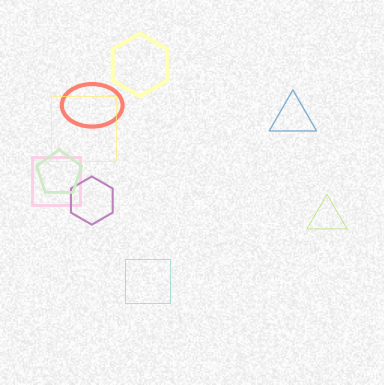[{"shape": "square", "thickness": 0.5, "radius": 0.29, "center": [0.383, 0.27]}, {"shape": "hexagon", "thickness": 3, "radius": 0.41, "center": [0.364, 0.832]}, {"shape": "oval", "thickness": 3, "radius": 0.39, "center": [0.239, 0.726]}, {"shape": "triangle", "thickness": 1, "radius": 0.36, "center": [0.761, 0.695]}, {"shape": "triangle", "thickness": 0.5, "radius": 0.3, "center": [0.849, 0.435]}, {"shape": "square", "thickness": 2, "radius": 0.31, "center": [0.146, 0.529]}, {"shape": "hexagon", "thickness": 1.5, "radius": 0.31, "center": [0.238, 0.479]}, {"shape": "pentagon", "thickness": 2, "radius": 0.31, "center": [0.153, 0.55]}, {"shape": "square", "thickness": 0.5, "radius": 0.42, "center": [0.217, 0.666]}]